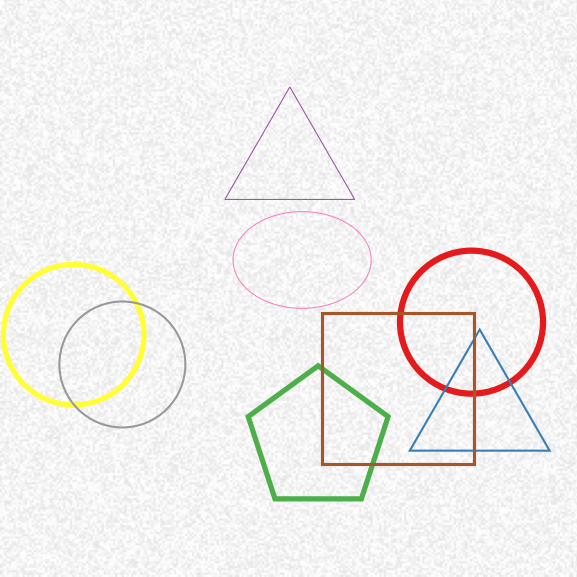[{"shape": "circle", "thickness": 3, "radius": 0.62, "center": [0.817, 0.441]}, {"shape": "triangle", "thickness": 1, "radius": 0.7, "center": [0.831, 0.289]}, {"shape": "pentagon", "thickness": 2.5, "radius": 0.64, "center": [0.551, 0.238]}, {"shape": "triangle", "thickness": 0.5, "radius": 0.65, "center": [0.502, 0.719]}, {"shape": "circle", "thickness": 2.5, "radius": 0.61, "center": [0.128, 0.42]}, {"shape": "square", "thickness": 1.5, "radius": 0.66, "center": [0.689, 0.327]}, {"shape": "oval", "thickness": 0.5, "radius": 0.6, "center": [0.523, 0.549]}, {"shape": "circle", "thickness": 1, "radius": 0.55, "center": [0.212, 0.368]}]